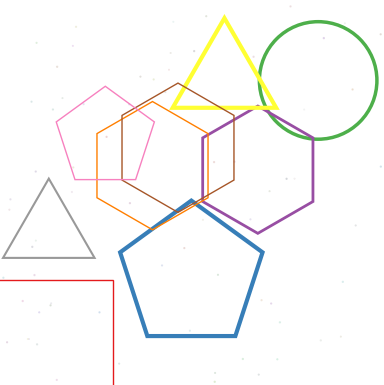[{"shape": "square", "thickness": 1, "radius": 0.83, "center": [0.127, 0.106]}, {"shape": "pentagon", "thickness": 3, "radius": 0.97, "center": [0.497, 0.284]}, {"shape": "circle", "thickness": 2.5, "radius": 0.76, "center": [0.826, 0.791]}, {"shape": "hexagon", "thickness": 2, "radius": 0.83, "center": [0.67, 0.559]}, {"shape": "hexagon", "thickness": 1, "radius": 0.83, "center": [0.396, 0.57]}, {"shape": "triangle", "thickness": 3, "radius": 0.78, "center": [0.583, 0.798]}, {"shape": "hexagon", "thickness": 1, "radius": 0.84, "center": [0.462, 0.616]}, {"shape": "pentagon", "thickness": 1, "radius": 0.67, "center": [0.274, 0.642]}, {"shape": "triangle", "thickness": 1.5, "radius": 0.69, "center": [0.127, 0.399]}]